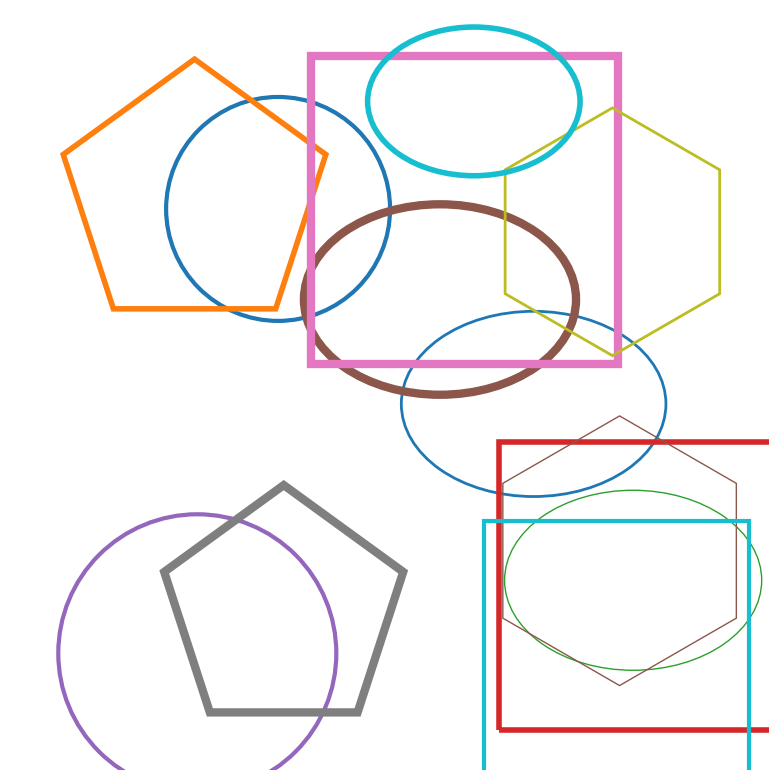[{"shape": "circle", "thickness": 1.5, "radius": 0.73, "center": [0.361, 0.729]}, {"shape": "oval", "thickness": 1, "radius": 0.86, "center": [0.693, 0.475]}, {"shape": "pentagon", "thickness": 2, "radius": 0.9, "center": [0.253, 0.744]}, {"shape": "oval", "thickness": 0.5, "radius": 0.83, "center": [0.822, 0.246]}, {"shape": "square", "thickness": 2, "radius": 0.94, "center": [0.835, 0.239]}, {"shape": "circle", "thickness": 1.5, "radius": 0.9, "center": [0.256, 0.152]}, {"shape": "oval", "thickness": 3, "radius": 0.88, "center": [0.571, 0.611]}, {"shape": "hexagon", "thickness": 0.5, "radius": 0.88, "center": [0.805, 0.285]}, {"shape": "square", "thickness": 3, "radius": 1.0, "center": [0.603, 0.727]}, {"shape": "pentagon", "thickness": 3, "radius": 0.82, "center": [0.368, 0.207]}, {"shape": "hexagon", "thickness": 1, "radius": 0.8, "center": [0.795, 0.699]}, {"shape": "square", "thickness": 1.5, "radius": 0.86, "center": [0.801, 0.151]}, {"shape": "oval", "thickness": 2, "radius": 0.69, "center": [0.615, 0.868]}]